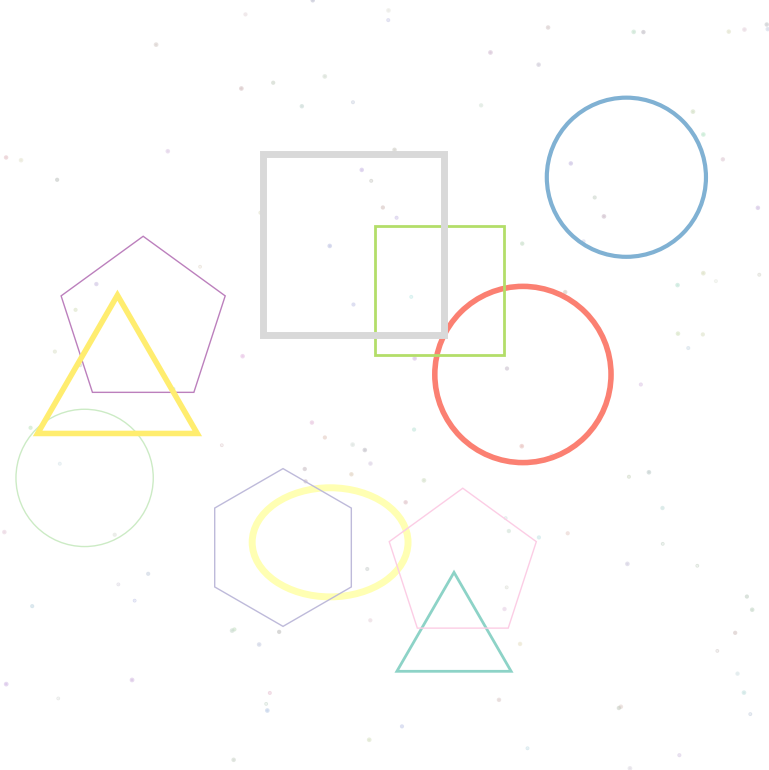[{"shape": "triangle", "thickness": 1, "radius": 0.43, "center": [0.59, 0.171]}, {"shape": "oval", "thickness": 2.5, "radius": 0.51, "center": [0.429, 0.296]}, {"shape": "hexagon", "thickness": 0.5, "radius": 0.51, "center": [0.368, 0.289]}, {"shape": "circle", "thickness": 2, "radius": 0.57, "center": [0.679, 0.514]}, {"shape": "circle", "thickness": 1.5, "radius": 0.52, "center": [0.813, 0.77]}, {"shape": "square", "thickness": 1, "radius": 0.42, "center": [0.571, 0.622]}, {"shape": "pentagon", "thickness": 0.5, "radius": 0.5, "center": [0.601, 0.266]}, {"shape": "square", "thickness": 2.5, "radius": 0.59, "center": [0.459, 0.683]}, {"shape": "pentagon", "thickness": 0.5, "radius": 0.56, "center": [0.186, 0.581]}, {"shape": "circle", "thickness": 0.5, "radius": 0.45, "center": [0.11, 0.379]}, {"shape": "triangle", "thickness": 2, "radius": 0.6, "center": [0.153, 0.497]}]